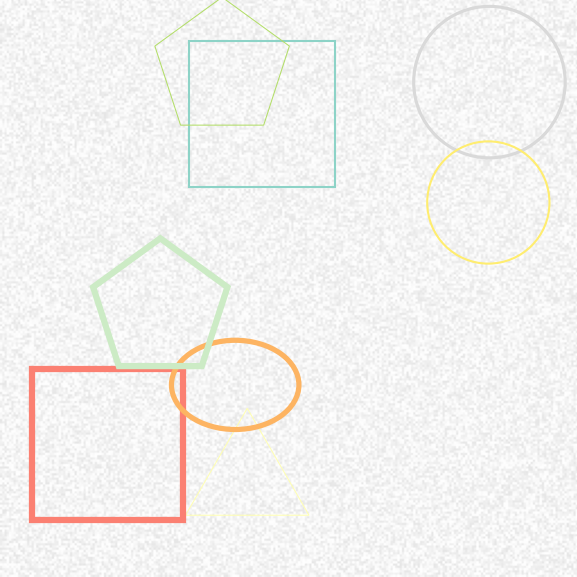[{"shape": "square", "thickness": 1, "radius": 0.63, "center": [0.454, 0.802]}, {"shape": "triangle", "thickness": 0.5, "radius": 0.62, "center": [0.428, 0.169]}, {"shape": "square", "thickness": 3, "radius": 0.65, "center": [0.186, 0.229]}, {"shape": "oval", "thickness": 2.5, "radius": 0.55, "center": [0.407, 0.333]}, {"shape": "pentagon", "thickness": 0.5, "radius": 0.61, "center": [0.385, 0.882]}, {"shape": "circle", "thickness": 1.5, "radius": 0.66, "center": [0.848, 0.857]}, {"shape": "pentagon", "thickness": 3, "radius": 0.61, "center": [0.278, 0.464]}, {"shape": "circle", "thickness": 1, "radius": 0.53, "center": [0.846, 0.648]}]